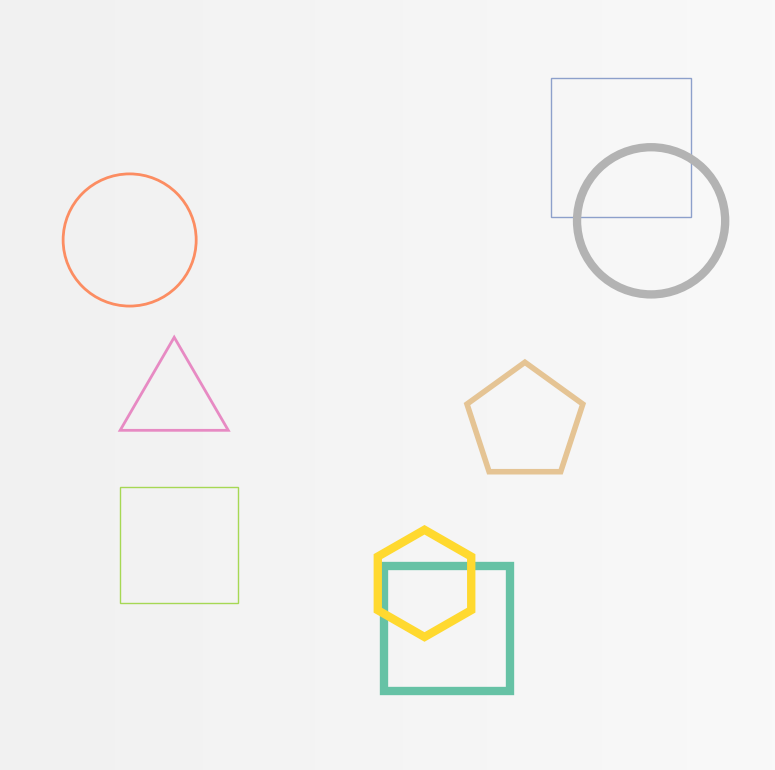[{"shape": "square", "thickness": 3, "radius": 0.41, "center": [0.577, 0.184]}, {"shape": "circle", "thickness": 1, "radius": 0.43, "center": [0.167, 0.688]}, {"shape": "square", "thickness": 0.5, "radius": 0.45, "center": [0.801, 0.808]}, {"shape": "triangle", "thickness": 1, "radius": 0.4, "center": [0.225, 0.481]}, {"shape": "square", "thickness": 0.5, "radius": 0.38, "center": [0.231, 0.292]}, {"shape": "hexagon", "thickness": 3, "radius": 0.35, "center": [0.548, 0.242]}, {"shape": "pentagon", "thickness": 2, "radius": 0.39, "center": [0.677, 0.451]}, {"shape": "circle", "thickness": 3, "radius": 0.48, "center": [0.84, 0.713]}]